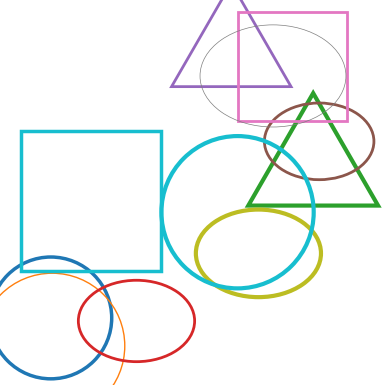[{"shape": "circle", "thickness": 2.5, "radius": 0.79, "center": [0.132, 0.174]}, {"shape": "circle", "thickness": 1, "radius": 0.94, "center": [0.135, 0.102]}, {"shape": "triangle", "thickness": 3, "radius": 0.97, "center": [0.813, 0.563]}, {"shape": "oval", "thickness": 2, "radius": 0.76, "center": [0.355, 0.166]}, {"shape": "triangle", "thickness": 2, "radius": 0.9, "center": [0.601, 0.865]}, {"shape": "oval", "thickness": 2, "radius": 0.71, "center": [0.829, 0.633]}, {"shape": "square", "thickness": 2, "radius": 0.7, "center": [0.76, 0.828]}, {"shape": "oval", "thickness": 0.5, "radius": 0.95, "center": [0.709, 0.803]}, {"shape": "oval", "thickness": 3, "radius": 0.81, "center": [0.671, 0.342]}, {"shape": "square", "thickness": 2.5, "radius": 0.91, "center": [0.237, 0.477]}, {"shape": "circle", "thickness": 3, "radius": 0.99, "center": [0.617, 0.449]}]